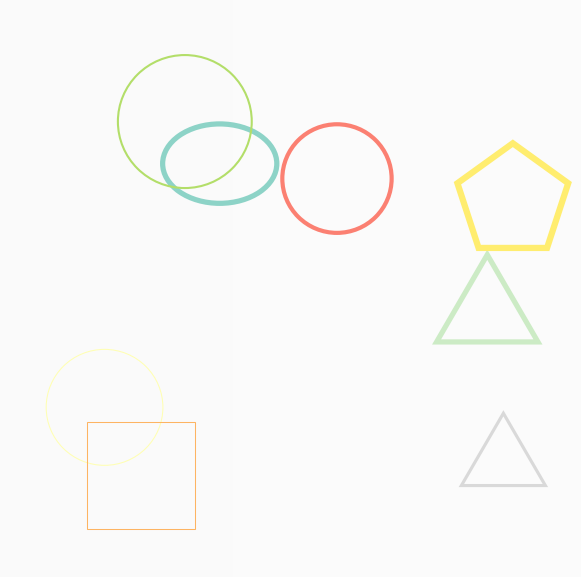[{"shape": "oval", "thickness": 2.5, "radius": 0.49, "center": [0.378, 0.716]}, {"shape": "circle", "thickness": 0.5, "radius": 0.5, "center": [0.18, 0.294]}, {"shape": "circle", "thickness": 2, "radius": 0.47, "center": [0.58, 0.69]}, {"shape": "square", "thickness": 0.5, "radius": 0.46, "center": [0.242, 0.176]}, {"shape": "circle", "thickness": 1, "radius": 0.58, "center": [0.318, 0.789]}, {"shape": "triangle", "thickness": 1.5, "radius": 0.42, "center": [0.866, 0.2]}, {"shape": "triangle", "thickness": 2.5, "radius": 0.5, "center": [0.838, 0.457]}, {"shape": "pentagon", "thickness": 3, "radius": 0.5, "center": [0.882, 0.651]}]